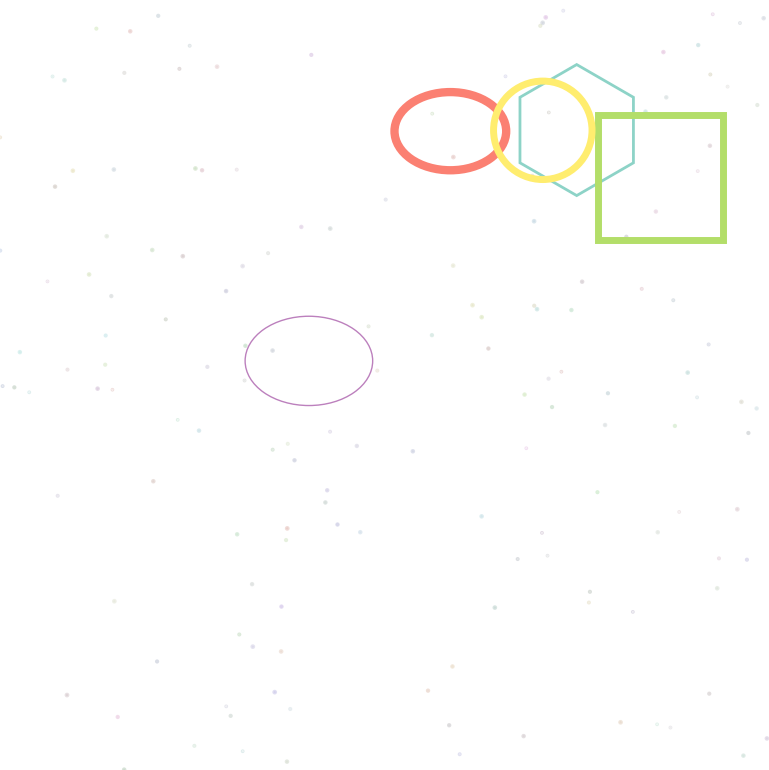[{"shape": "hexagon", "thickness": 1, "radius": 0.43, "center": [0.749, 0.831]}, {"shape": "oval", "thickness": 3, "radius": 0.36, "center": [0.585, 0.83]}, {"shape": "square", "thickness": 2.5, "radius": 0.41, "center": [0.857, 0.77]}, {"shape": "oval", "thickness": 0.5, "radius": 0.41, "center": [0.401, 0.531]}, {"shape": "circle", "thickness": 2.5, "radius": 0.32, "center": [0.705, 0.831]}]